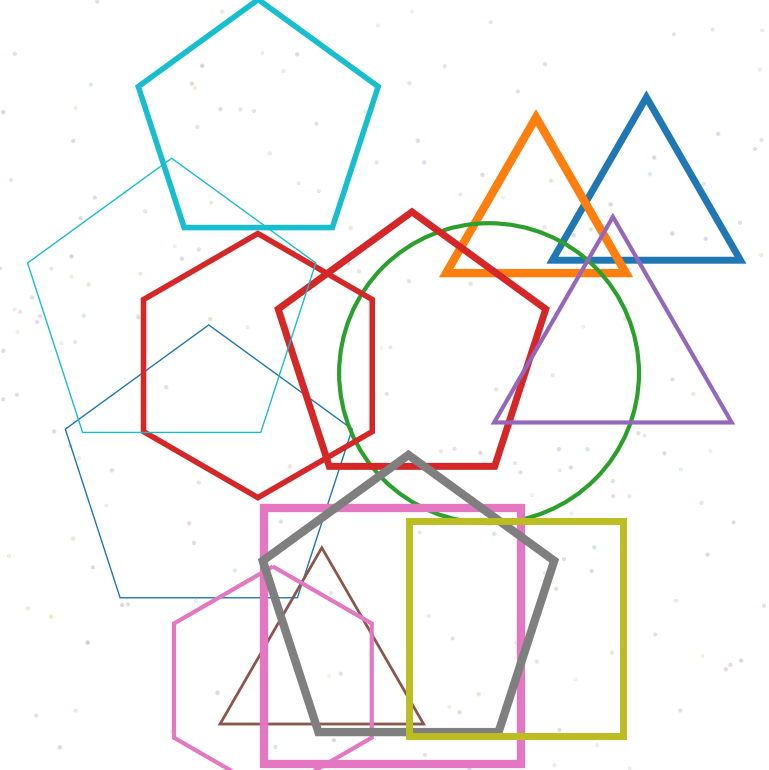[{"shape": "pentagon", "thickness": 0.5, "radius": 0.98, "center": [0.271, 0.382]}, {"shape": "triangle", "thickness": 2.5, "radius": 0.71, "center": [0.84, 0.733]}, {"shape": "triangle", "thickness": 3, "radius": 0.67, "center": [0.696, 0.713]}, {"shape": "circle", "thickness": 1.5, "radius": 0.97, "center": [0.635, 0.515]}, {"shape": "hexagon", "thickness": 2, "radius": 0.86, "center": [0.335, 0.525]}, {"shape": "pentagon", "thickness": 2.5, "radius": 0.91, "center": [0.535, 0.542]}, {"shape": "triangle", "thickness": 1.5, "radius": 0.89, "center": [0.796, 0.54]}, {"shape": "triangle", "thickness": 1, "radius": 0.76, "center": [0.418, 0.136]}, {"shape": "square", "thickness": 3, "radius": 0.83, "center": [0.509, 0.174]}, {"shape": "hexagon", "thickness": 1.5, "radius": 0.74, "center": [0.354, 0.116]}, {"shape": "pentagon", "thickness": 3, "radius": 0.99, "center": [0.531, 0.21]}, {"shape": "square", "thickness": 2.5, "radius": 0.7, "center": [0.67, 0.184]}, {"shape": "pentagon", "thickness": 2, "radius": 0.82, "center": [0.335, 0.837]}, {"shape": "pentagon", "thickness": 0.5, "radius": 0.98, "center": [0.223, 0.598]}]